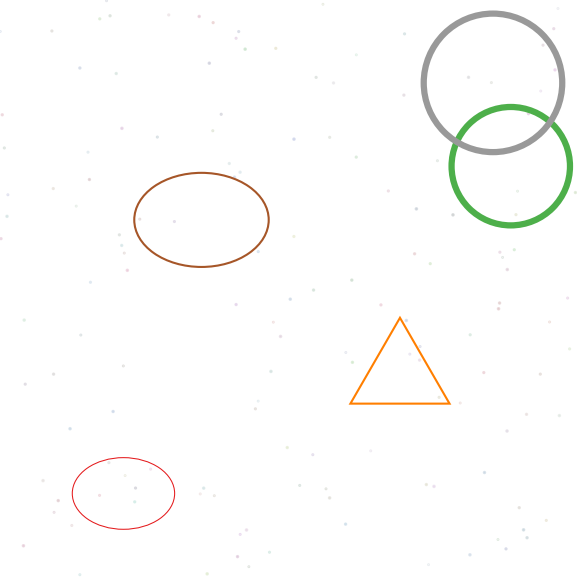[{"shape": "oval", "thickness": 0.5, "radius": 0.44, "center": [0.214, 0.145]}, {"shape": "circle", "thickness": 3, "radius": 0.51, "center": [0.884, 0.711]}, {"shape": "triangle", "thickness": 1, "radius": 0.5, "center": [0.693, 0.35]}, {"shape": "oval", "thickness": 1, "radius": 0.58, "center": [0.349, 0.618]}, {"shape": "circle", "thickness": 3, "radius": 0.6, "center": [0.854, 0.856]}]